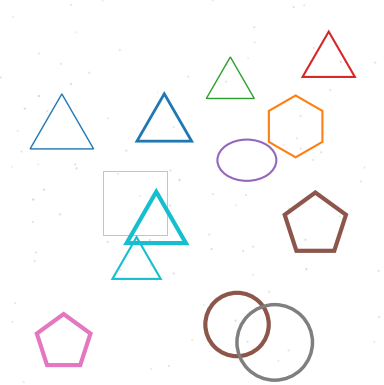[{"shape": "triangle", "thickness": 2, "radius": 0.41, "center": [0.427, 0.674]}, {"shape": "triangle", "thickness": 1, "radius": 0.48, "center": [0.161, 0.661]}, {"shape": "hexagon", "thickness": 1.5, "radius": 0.4, "center": [0.768, 0.672]}, {"shape": "triangle", "thickness": 1, "radius": 0.36, "center": [0.598, 0.78]}, {"shape": "triangle", "thickness": 1.5, "radius": 0.39, "center": [0.854, 0.839]}, {"shape": "oval", "thickness": 1.5, "radius": 0.38, "center": [0.641, 0.584]}, {"shape": "pentagon", "thickness": 3, "radius": 0.42, "center": [0.819, 0.416]}, {"shape": "circle", "thickness": 3, "radius": 0.41, "center": [0.616, 0.157]}, {"shape": "pentagon", "thickness": 3, "radius": 0.37, "center": [0.165, 0.111]}, {"shape": "circle", "thickness": 2.5, "radius": 0.49, "center": [0.714, 0.111]}, {"shape": "square", "thickness": 0.5, "radius": 0.42, "center": [0.351, 0.472]}, {"shape": "triangle", "thickness": 1.5, "radius": 0.36, "center": [0.355, 0.312]}, {"shape": "triangle", "thickness": 3, "radius": 0.44, "center": [0.406, 0.413]}]